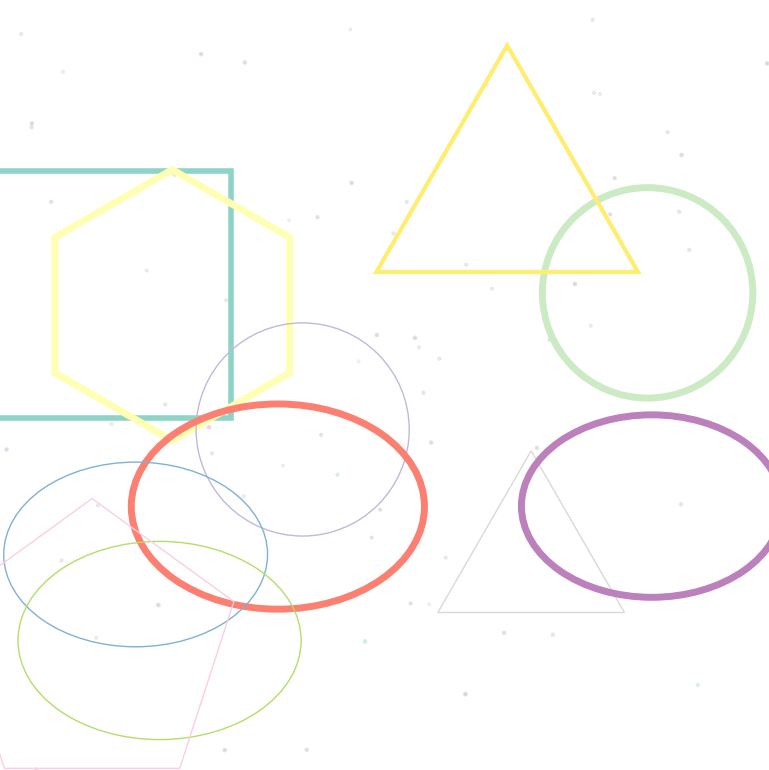[{"shape": "square", "thickness": 2, "radius": 0.8, "center": [0.14, 0.618]}, {"shape": "hexagon", "thickness": 2.5, "radius": 0.88, "center": [0.224, 0.604]}, {"shape": "circle", "thickness": 0.5, "radius": 0.69, "center": [0.393, 0.442]}, {"shape": "oval", "thickness": 2.5, "radius": 0.95, "center": [0.361, 0.342]}, {"shape": "oval", "thickness": 0.5, "radius": 0.86, "center": [0.176, 0.28]}, {"shape": "oval", "thickness": 0.5, "radius": 0.92, "center": [0.207, 0.168]}, {"shape": "pentagon", "thickness": 0.5, "radius": 0.97, "center": [0.12, 0.159]}, {"shape": "triangle", "thickness": 0.5, "radius": 0.7, "center": [0.69, 0.274]}, {"shape": "oval", "thickness": 2.5, "radius": 0.85, "center": [0.846, 0.343]}, {"shape": "circle", "thickness": 2.5, "radius": 0.68, "center": [0.841, 0.62]}, {"shape": "triangle", "thickness": 1.5, "radius": 0.98, "center": [0.659, 0.745]}]